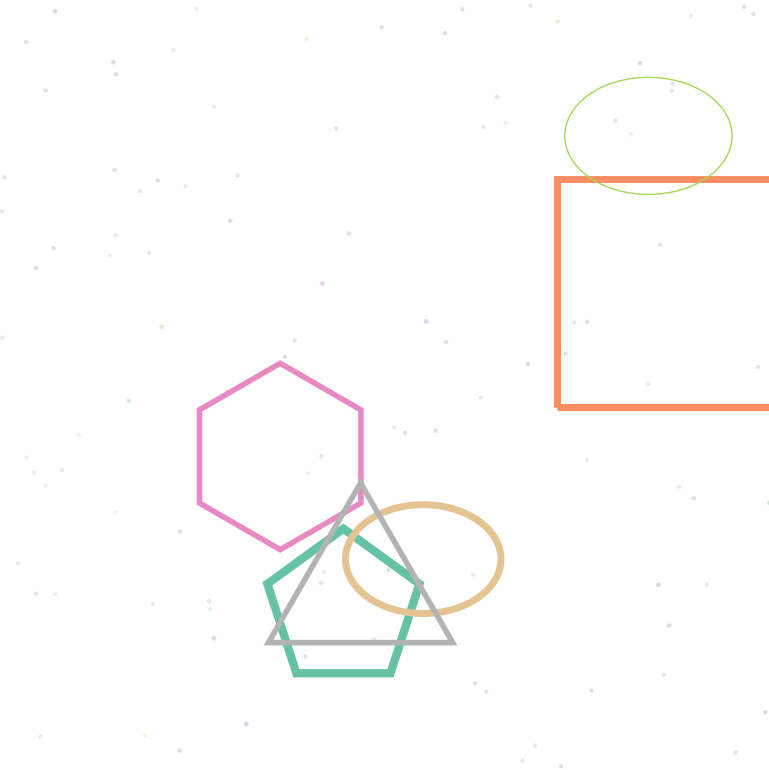[{"shape": "pentagon", "thickness": 3, "radius": 0.52, "center": [0.446, 0.21]}, {"shape": "square", "thickness": 2.5, "radius": 0.74, "center": [0.871, 0.62]}, {"shape": "hexagon", "thickness": 2, "radius": 0.61, "center": [0.364, 0.407]}, {"shape": "oval", "thickness": 0.5, "radius": 0.54, "center": [0.842, 0.824]}, {"shape": "oval", "thickness": 2.5, "radius": 0.5, "center": [0.55, 0.274]}, {"shape": "triangle", "thickness": 2, "radius": 0.69, "center": [0.468, 0.235]}]